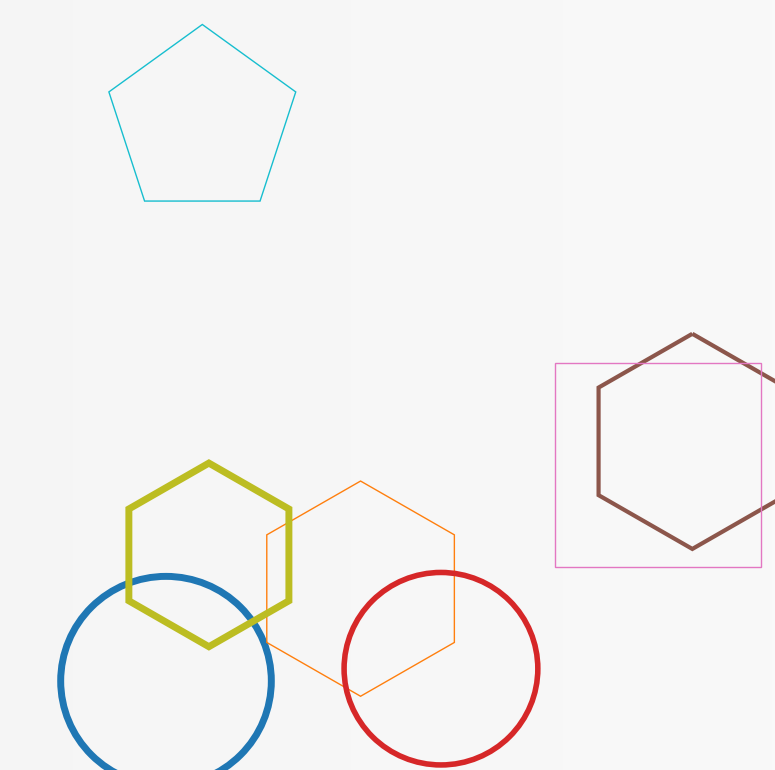[{"shape": "circle", "thickness": 2.5, "radius": 0.68, "center": [0.214, 0.116]}, {"shape": "hexagon", "thickness": 0.5, "radius": 0.7, "center": [0.465, 0.236]}, {"shape": "circle", "thickness": 2, "radius": 0.62, "center": [0.569, 0.132]}, {"shape": "hexagon", "thickness": 1.5, "radius": 0.7, "center": [0.893, 0.427]}, {"shape": "square", "thickness": 0.5, "radius": 0.66, "center": [0.849, 0.396]}, {"shape": "hexagon", "thickness": 2.5, "radius": 0.6, "center": [0.27, 0.279]}, {"shape": "pentagon", "thickness": 0.5, "radius": 0.63, "center": [0.261, 0.841]}]